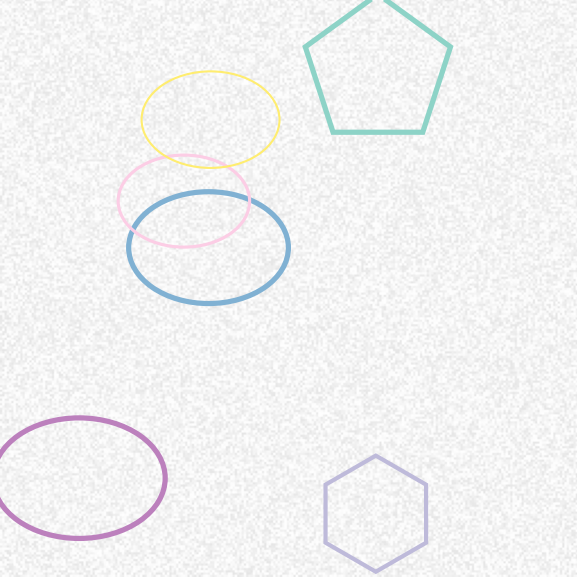[{"shape": "pentagon", "thickness": 2.5, "radius": 0.66, "center": [0.654, 0.877]}, {"shape": "hexagon", "thickness": 2, "radius": 0.5, "center": [0.651, 0.11]}, {"shape": "oval", "thickness": 2.5, "radius": 0.69, "center": [0.361, 0.57]}, {"shape": "oval", "thickness": 1.5, "radius": 0.57, "center": [0.318, 0.651]}, {"shape": "oval", "thickness": 2.5, "radius": 0.75, "center": [0.137, 0.171]}, {"shape": "oval", "thickness": 1, "radius": 0.6, "center": [0.365, 0.792]}]